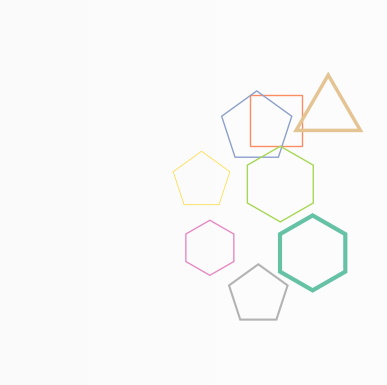[{"shape": "hexagon", "thickness": 3, "radius": 0.49, "center": [0.807, 0.343]}, {"shape": "square", "thickness": 1, "radius": 0.33, "center": [0.712, 0.688]}, {"shape": "pentagon", "thickness": 1, "radius": 0.48, "center": [0.663, 0.669]}, {"shape": "hexagon", "thickness": 1, "radius": 0.36, "center": [0.542, 0.356]}, {"shape": "hexagon", "thickness": 1, "radius": 0.49, "center": [0.723, 0.522]}, {"shape": "pentagon", "thickness": 0.5, "radius": 0.38, "center": [0.52, 0.53]}, {"shape": "triangle", "thickness": 2.5, "radius": 0.48, "center": [0.847, 0.709]}, {"shape": "pentagon", "thickness": 1.5, "radius": 0.4, "center": [0.667, 0.234]}]